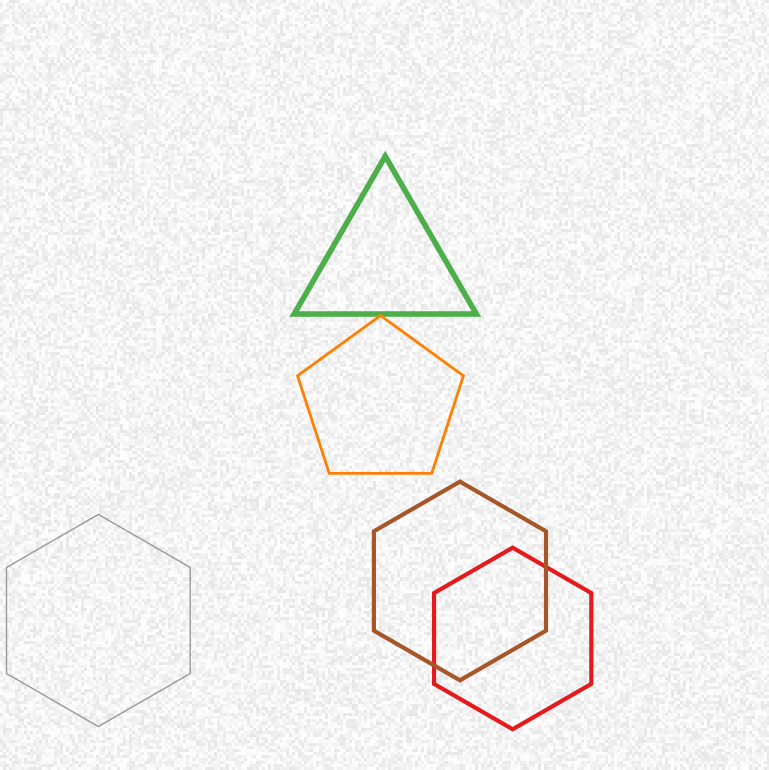[{"shape": "hexagon", "thickness": 1.5, "radius": 0.59, "center": [0.666, 0.171]}, {"shape": "triangle", "thickness": 2, "radius": 0.68, "center": [0.5, 0.66]}, {"shape": "pentagon", "thickness": 1, "radius": 0.57, "center": [0.494, 0.477]}, {"shape": "hexagon", "thickness": 1.5, "radius": 0.65, "center": [0.597, 0.245]}, {"shape": "hexagon", "thickness": 0.5, "radius": 0.69, "center": [0.128, 0.194]}]